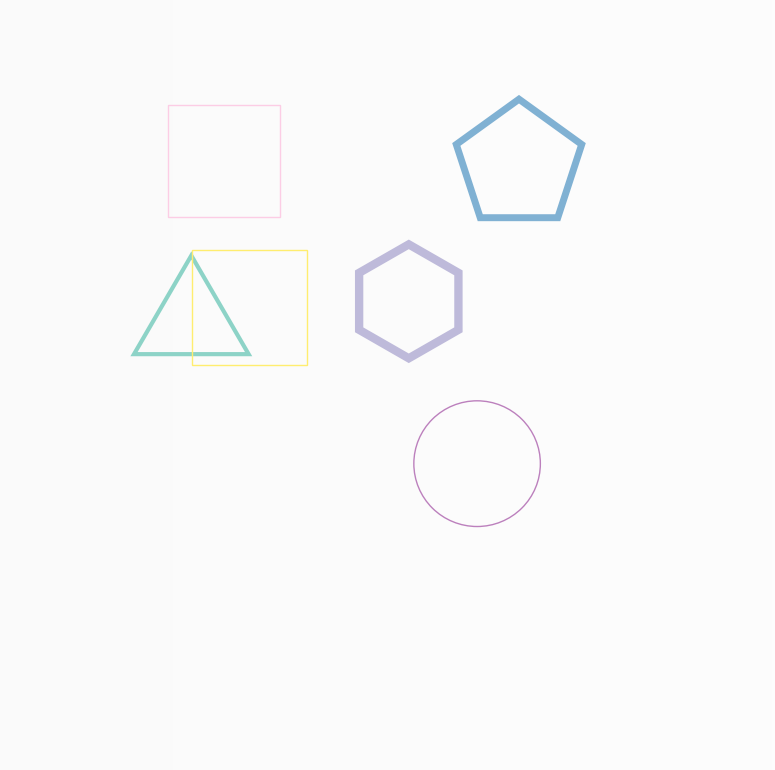[{"shape": "triangle", "thickness": 1.5, "radius": 0.43, "center": [0.247, 0.583]}, {"shape": "hexagon", "thickness": 3, "radius": 0.37, "center": [0.527, 0.609]}, {"shape": "pentagon", "thickness": 2.5, "radius": 0.43, "center": [0.67, 0.786]}, {"shape": "square", "thickness": 0.5, "radius": 0.36, "center": [0.289, 0.791]}, {"shape": "circle", "thickness": 0.5, "radius": 0.41, "center": [0.616, 0.398]}, {"shape": "square", "thickness": 0.5, "radius": 0.37, "center": [0.322, 0.601]}]